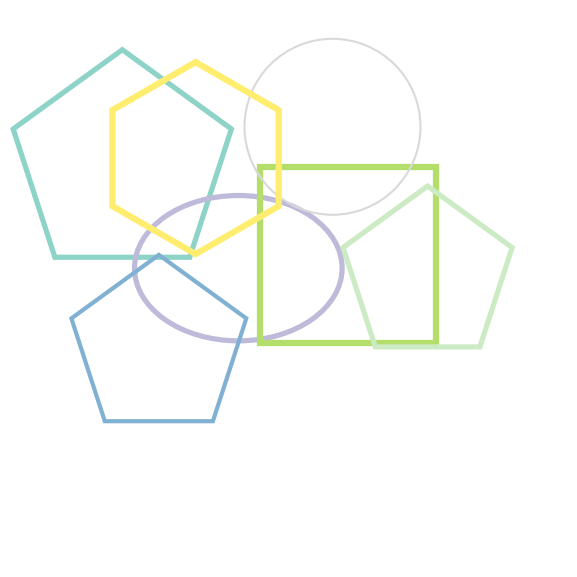[{"shape": "pentagon", "thickness": 2.5, "radius": 0.99, "center": [0.212, 0.714]}, {"shape": "oval", "thickness": 2.5, "radius": 0.9, "center": [0.413, 0.535]}, {"shape": "pentagon", "thickness": 2, "radius": 0.8, "center": [0.275, 0.399]}, {"shape": "square", "thickness": 3, "radius": 0.76, "center": [0.602, 0.557]}, {"shape": "circle", "thickness": 1, "radius": 0.76, "center": [0.576, 0.78]}, {"shape": "pentagon", "thickness": 2.5, "radius": 0.77, "center": [0.74, 0.523]}, {"shape": "hexagon", "thickness": 3, "radius": 0.83, "center": [0.339, 0.725]}]